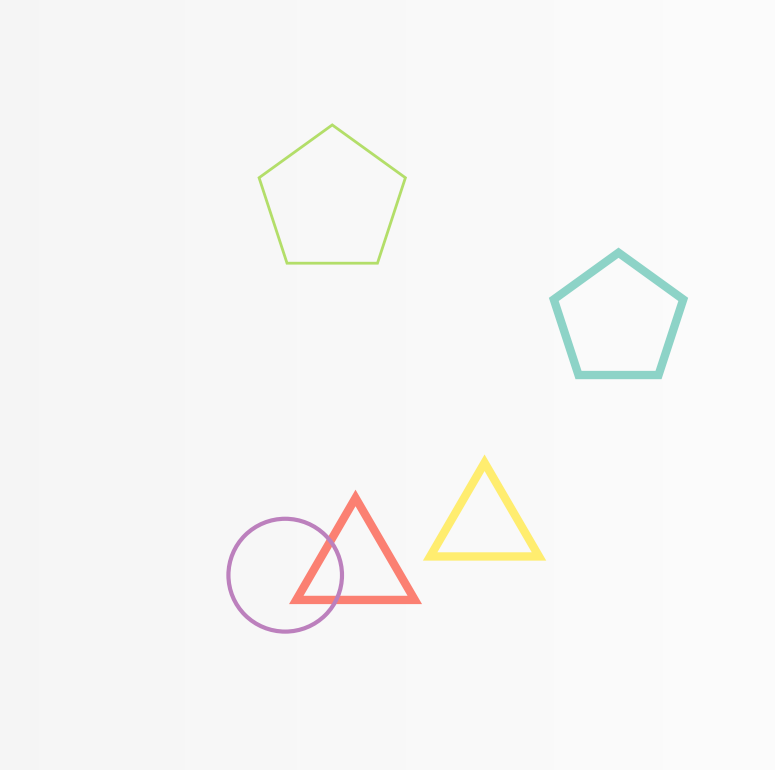[{"shape": "pentagon", "thickness": 3, "radius": 0.44, "center": [0.798, 0.584]}, {"shape": "triangle", "thickness": 3, "radius": 0.44, "center": [0.459, 0.265]}, {"shape": "pentagon", "thickness": 1, "radius": 0.5, "center": [0.429, 0.738]}, {"shape": "circle", "thickness": 1.5, "radius": 0.37, "center": [0.368, 0.253]}, {"shape": "triangle", "thickness": 3, "radius": 0.41, "center": [0.625, 0.318]}]